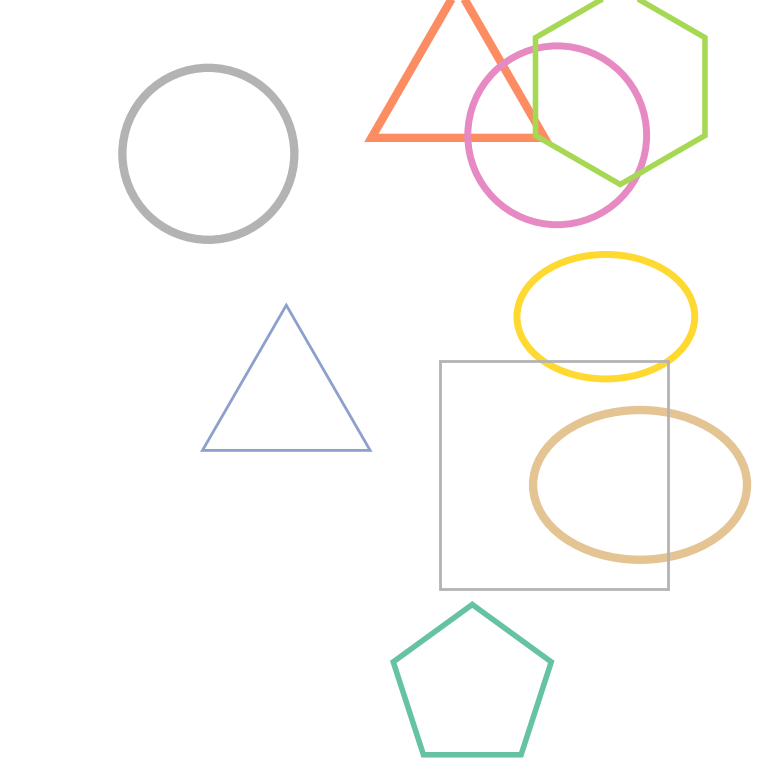[{"shape": "pentagon", "thickness": 2, "radius": 0.54, "center": [0.613, 0.107]}, {"shape": "triangle", "thickness": 3, "radius": 0.65, "center": [0.595, 0.886]}, {"shape": "triangle", "thickness": 1, "radius": 0.63, "center": [0.372, 0.478]}, {"shape": "circle", "thickness": 2.5, "radius": 0.58, "center": [0.724, 0.824]}, {"shape": "hexagon", "thickness": 2, "radius": 0.64, "center": [0.805, 0.888]}, {"shape": "oval", "thickness": 2.5, "radius": 0.58, "center": [0.787, 0.589]}, {"shape": "oval", "thickness": 3, "radius": 0.69, "center": [0.831, 0.37]}, {"shape": "circle", "thickness": 3, "radius": 0.56, "center": [0.271, 0.8]}, {"shape": "square", "thickness": 1, "radius": 0.74, "center": [0.719, 0.383]}]